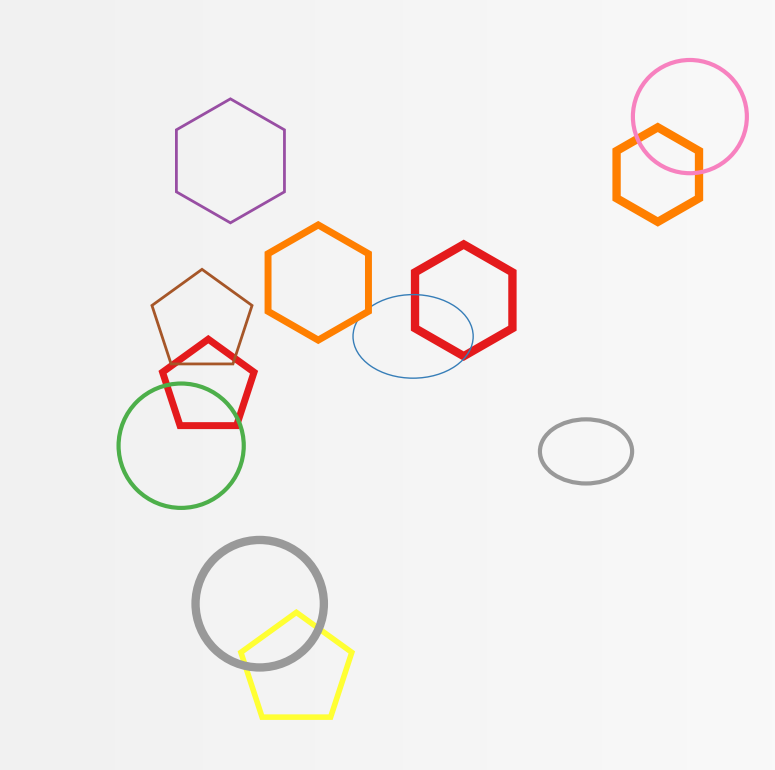[{"shape": "pentagon", "thickness": 2.5, "radius": 0.31, "center": [0.269, 0.497]}, {"shape": "hexagon", "thickness": 3, "radius": 0.36, "center": [0.598, 0.61]}, {"shape": "oval", "thickness": 0.5, "radius": 0.39, "center": [0.533, 0.563]}, {"shape": "circle", "thickness": 1.5, "radius": 0.4, "center": [0.234, 0.421]}, {"shape": "hexagon", "thickness": 1, "radius": 0.4, "center": [0.297, 0.791]}, {"shape": "hexagon", "thickness": 2.5, "radius": 0.37, "center": [0.411, 0.633]}, {"shape": "hexagon", "thickness": 3, "radius": 0.31, "center": [0.849, 0.773]}, {"shape": "pentagon", "thickness": 2, "radius": 0.38, "center": [0.382, 0.13]}, {"shape": "pentagon", "thickness": 1, "radius": 0.34, "center": [0.261, 0.582]}, {"shape": "circle", "thickness": 1.5, "radius": 0.37, "center": [0.89, 0.849]}, {"shape": "circle", "thickness": 3, "radius": 0.41, "center": [0.335, 0.216]}, {"shape": "oval", "thickness": 1.5, "radius": 0.3, "center": [0.756, 0.414]}]